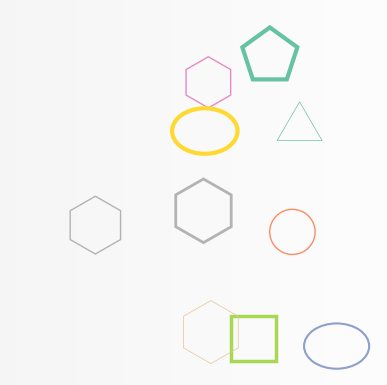[{"shape": "triangle", "thickness": 0.5, "radius": 0.34, "center": [0.773, 0.668]}, {"shape": "pentagon", "thickness": 3, "radius": 0.37, "center": [0.696, 0.854]}, {"shape": "circle", "thickness": 1, "radius": 0.29, "center": [0.755, 0.398]}, {"shape": "oval", "thickness": 1.5, "radius": 0.42, "center": [0.869, 0.101]}, {"shape": "hexagon", "thickness": 1, "radius": 0.33, "center": [0.538, 0.786]}, {"shape": "square", "thickness": 2.5, "radius": 0.29, "center": [0.655, 0.121]}, {"shape": "oval", "thickness": 3, "radius": 0.42, "center": [0.529, 0.66]}, {"shape": "hexagon", "thickness": 0.5, "radius": 0.41, "center": [0.544, 0.137]}, {"shape": "hexagon", "thickness": 2, "radius": 0.41, "center": [0.525, 0.452]}, {"shape": "hexagon", "thickness": 1, "radius": 0.38, "center": [0.246, 0.415]}]